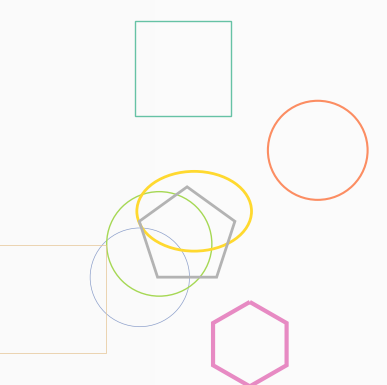[{"shape": "square", "thickness": 1, "radius": 0.62, "center": [0.473, 0.823]}, {"shape": "circle", "thickness": 1.5, "radius": 0.64, "center": [0.82, 0.61]}, {"shape": "circle", "thickness": 0.5, "radius": 0.64, "center": [0.361, 0.28]}, {"shape": "hexagon", "thickness": 3, "radius": 0.55, "center": [0.645, 0.106]}, {"shape": "circle", "thickness": 1, "radius": 0.68, "center": [0.411, 0.366]}, {"shape": "oval", "thickness": 2, "radius": 0.74, "center": [0.501, 0.451]}, {"shape": "square", "thickness": 0.5, "radius": 0.7, "center": [0.134, 0.224]}, {"shape": "pentagon", "thickness": 2, "radius": 0.65, "center": [0.483, 0.385]}]